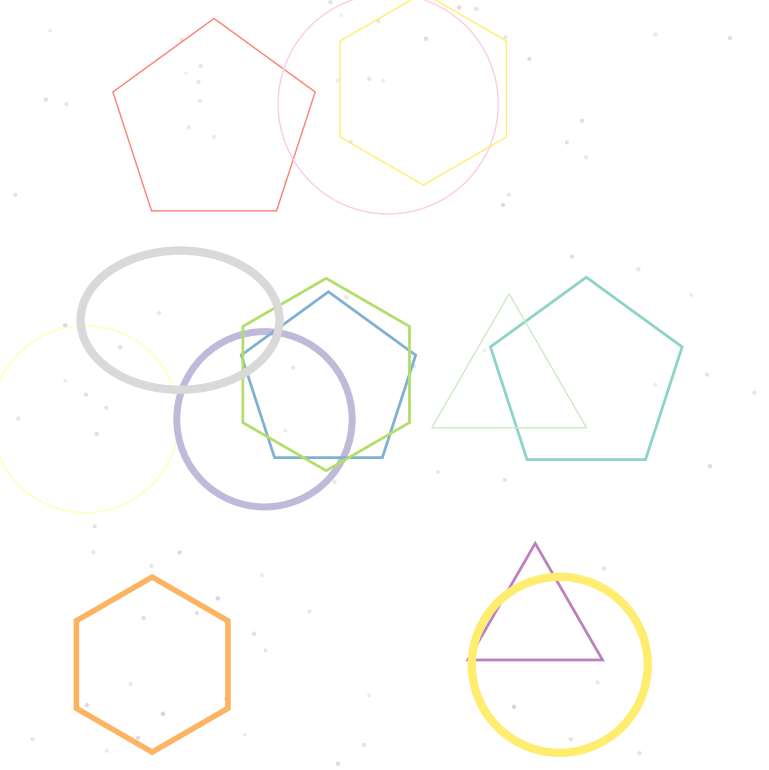[{"shape": "pentagon", "thickness": 1, "radius": 0.65, "center": [0.761, 0.509]}, {"shape": "circle", "thickness": 0.5, "radius": 0.61, "center": [0.111, 0.456]}, {"shape": "circle", "thickness": 2.5, "radius": 0.57, "center": [0.343, 0.455]}, {"shape": "pentagon", "thickness": 0.5, "radius": 0.69, "center": [0.278, 0.838]}, {"shape": "pentagon", "thickness": 1, "radius": 0.6, "center": [0.427, 0.502]}, {"shape": "hexagon", "thickness": 2, "radius": 0.57, "center": [0.198, 0.137]}, {"shape": "hexagon", "thickness": 1, "radius": 0.62, "center": [0.424, 0.514]}, {"shape": "circle", "thickness": 0.5, "radius": 0.71, "center": [0.504, 0.865]}, {"shape": "oval", "thickness": 3, "radius": 0.65, "center": [0.234, 0.584]}, {"shape": "triangle", "thickness": 1, "radius": 0.5, "center": [0.695, 0.193]}, {"shape": "triangle", "thickness": 0.5, "radius": 0.58, "center": [0.661, 0.503]}, {"shape": "hexagon", "thickness": 0.5, "radius": 0.62, "center": [0.55, 0.884]}, {"shape": "circle", "thickness": 3, "radius": 0.57, "center": [0.727, 0.137]}]